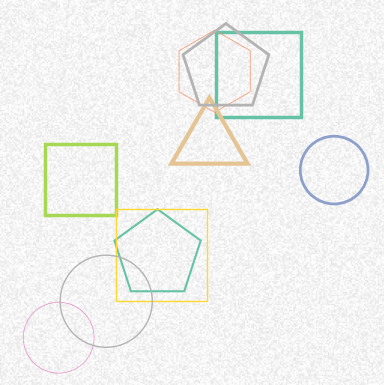[{"shape": "pentagon", "thickness": 1.5, "radius": 0.59, "center": [0.409, 0.339]}, {"shape": "square", "thickness": 2.5, "radius": 0.56, "center": [0.672, 0.807]}, {"shape": "hexagon", "thickness": 0.5, "radius": 0.53, "center": [0.558, 0.815]}, {"shape": "circle", "thickness": 2, "radius": 0.44, "center": [0.868, 0.558]}, {"shape": "circle", "thickness": 0.5, "radius": 0.46, "center": [0.152, 0.123]}, {"shape": "square", "thickness": 2.5, "radius": 0.46, "center": [0.21, 0.534]}, {"shape": "square", "thickness": 1, "radius": 0.59, "center": [0.419, 0.338]}, {"shape": "triangle", "thickness": 3, "radius": 0.57, "center": [0.544, 0.632]}, {"shape": "pentagon", "thickness": 2, "radius": 0.59, "center": [0.587, 0.822]}, {"shape": "circle", "thickness": 1, "radius": 0.6, "center": [0.276, 0.218]}]